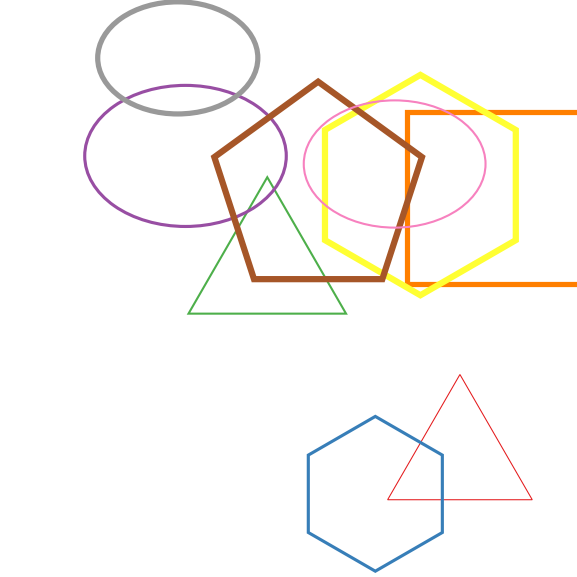[{"shape": "triangle", "thickness": 0.5, "radius": 0.72, "center": [0.796, 0.206]}, {"shape": "hexagon", "thickness": 1.5, "radius": 0.67, "center": [0.65, 0.144]}, {"shape": "triangle", "thickness": 1, "radius": 0.79, "center": [0.463, 0.535]}, {"shape": "oval", "thickness": 1.5, "radius": 0.87, "center": [0.321, 0.729]}, {"shape": "square", "thickness": 2.5, "radius": 0.74, "center": [0.854, 0.656]}, {"shape": "hexagon", "thickness": 3, "radius": 0.95, "center": [0.728, 0.679]}, {"shape": "pentagon", "thickness": 3, "radius": 0.95, "center": [0.551, 0.669]}, {"shape": "oval", "thickness": 1, "radius": 0.79, "center": [0.683, 0.715]}, {"shape": "oval", "thickness": 2.5, "radius": 0.69, "center": [0.308, 0.899]}]